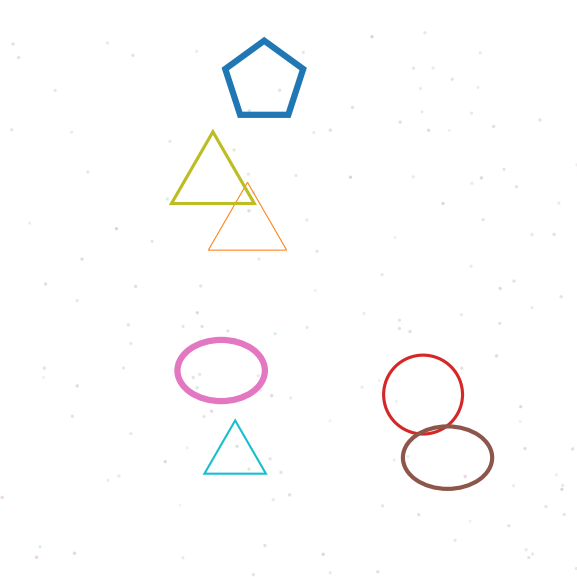[{"shape": "pentagon", "thickness": 3, "radius": 0.35, "center": [0.458, 0.858]}, {"shape": "triangle", "thickness": 0.5, "radius": 0.39, "center": [0.429, 0.605]}, {"shape": "circle", "thickness": 1.5, "radius": 0.34, "center": [0.733, 0.316]}, {"shape": "oval", "thickness": 2, "radius": 0.39, "center": [0.775, 0.207]}, {"shape": "oval", "thickness": 3, "radius": 0.38, "center": [0.383, 0.358]}, {"shape": "triangle", "thickness": 1.5, "radius": 0.41, "center": [0.369, 0.688]}, {"shape": "triangle", "thickness": 1, "radius": 0.31, "center": [0.407, 0.21]}]